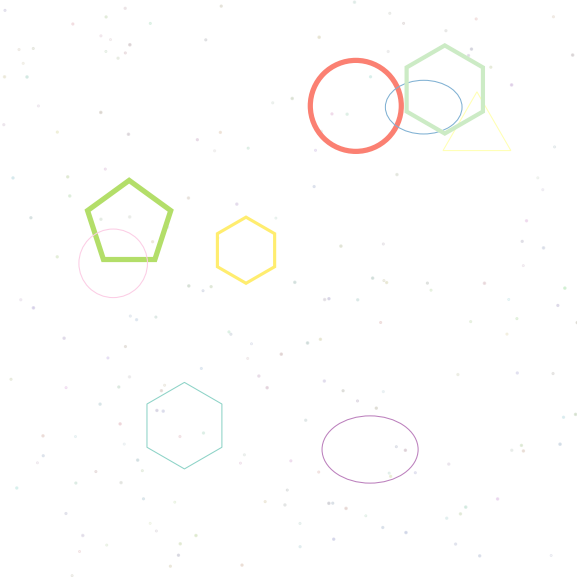[{"shape": "hexagon", "thickness": 0.5, "radius": 0.37, "center": [0.319, 0.262]}, {"shape": "triangle", "thickness": 0.5, "radius": 0.34, "center": [0.826, 0.772]}, {"shape": "circle", "thickness": 2.5, "radius": 0.39, "center": [0.616, 0.816]}, {"shape": "oval", "thickness": 0.5, "radius": 0.33, "center": [0.734, 0.814]}, {"shape": "pentagon", "thickness": 2.5, "radius": 0.38, "center": [0.224, 0.611]}, {"shape": "circle", "thickness": 0.5, "radius": 0.3, "center": [0.196, 0.543]}, {"shape": "oval", "thickness": 0.5, "radius": 0.42, "center": [0.641, 0.221]}, {"shape": "hexagon", "thickness": 2, "radius": 0.38, "center": [0.77, 0.844]}, {"shape": "hexagon", "thickness": 1.5, "radius": 0.29, "center": [0.426, 0.566]}]